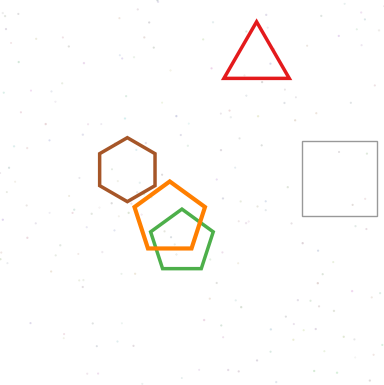[{"shape": "triangle", "thickness": 2.5, "radius": 0.49, "center": [0.666, 0.845]}, {"shape": "pentagon", "thickness": 2.5, "radius": 0.43, "center": [0.473, 0.371]}, {"shape": "pentagon", "thickness": 3, "radius": 0.48, "center": [0.441, 0.432]}, {"shape": "hexagon", "thickness": 2.5, "radius": 0.42, "center": [0.331, 0.559]}, {"shape": "square", "thickness": 1, "radius": 0.49, "center": [0.882, 0.537]}]